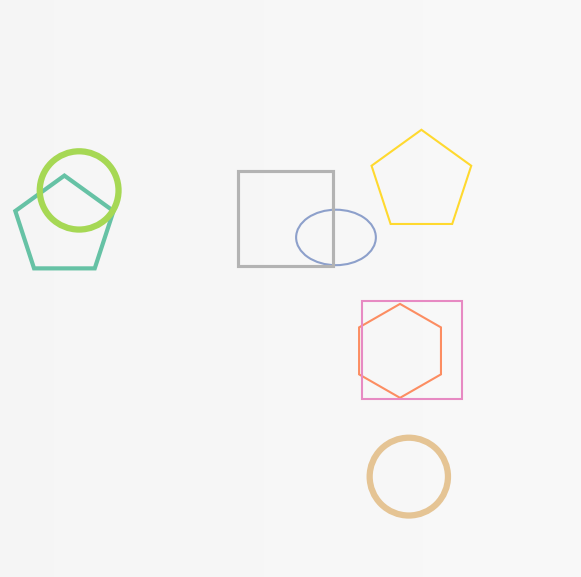[{"shape": "pentagon", "thickness": 2, "radius": 0.44, "center": [0.111, 0.606]}, {"shape": "hexagon", "thickness": 1, "radius": 0.41, "center": [0.688, 0.392]}, {"shape": "oval", "thickness": 1, "radius": 0.34, "center": [0.578, 0.588]}, {"shape": "square", "thickness": 1, "radius": 0.43, "center": [0.709, 0.393]}, {"shape": "circle", "thickness": 3, "radius": 0.34, "center": [0.136, 0.669]}, {"shape": "pentagon", "thickness": 1, "radius": 0.45, "center": [0.725, 0.684]}, {"shape": "circle", "thickness": 3, "radius": 0.34, "center": [0.703, 0.174]}, {"shape": "square", "thickness": 1.5, "radius": 0.41, "center": [0.491, 0.62]}]